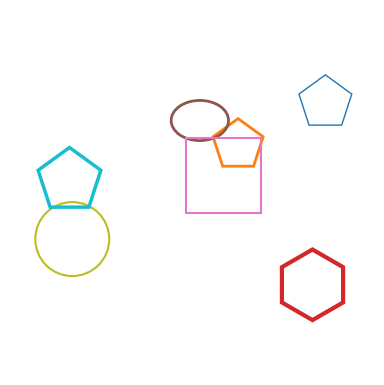[{"shape": "pentagon", "thickness": 1, "radius": 0.36, "center": [0.845, 0.733]}, {"shape": "pentagon", "thickness": 2, "radius": 0.34, "center": [0.618, 0.624]}, {"shape": "hexagon", "thickness": 3, "radius": 0.46, "center": [0.812, 0.26]}, {"shape": "oval", "thickness": 2, "radius": 0.37, "center": [0.519, 0.687]}, {"shape": "square", "thickness": 1.5, "radius": 0.49, "center": [0.581, 0.545]}, {"shape": "circle", "thickness": 1.5, "radius": 0.48, "center": [0.188, 0.379]}, {"shape": "pentagon", "thickness": 2.5, "radius": 0.43, "center": [0.181, 0.531]}]